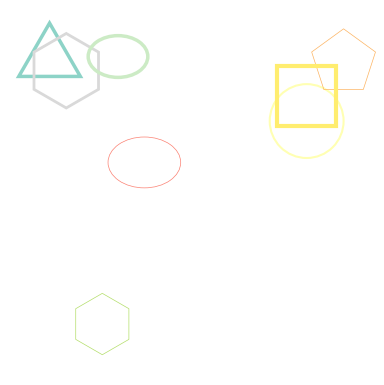[{"shape": "triangle", "thickness": 2.5, "radius": 0.46, "center": [0.129, 0.848]}, {"shape": "circle", "thickness": 1.5, "radius": 0.48, "center": [0.797, 0.686]}, {"shape": "oval", "thickness": 0.5, "radius": 0.47, "center": [0.375, 0.578]}, {"shape": "pentagon", "thickness": 0.5, "radius": 0.44, "center": [0.892, 0.838]}, {"shape": "hexagon", "thickness": 0.5, "radius": 0.4, "center": [0.266, 0.158]}, {"shape": "hexagon", "thickness": 2, "radius": 0.48, "center": [0.172, 0.816]}, {"shape": "oval", "thickness": 2.5, "radius": 0.39, "center": [0.306, 0.853]}, {"shape": "square", "thickness": 3, "radius": 0.39, "center": [0.796, 0.751]}]